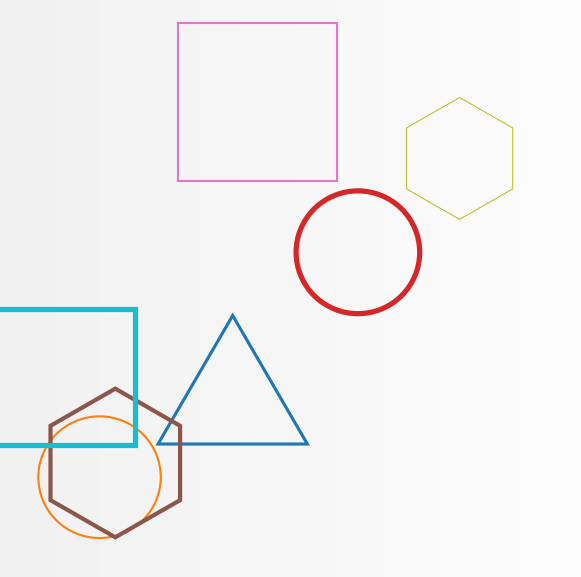[{"shape": "triangle", "thickness": 1.5, "radius": 0.74, "center": [0.4, 0.304]}, {"shape": "circle", "thickness": 1, "radius": 0.53, "center": [0.171, 0.173]}, {"shape": "circle", "thickness": 2.5, "radius": 0.53, "center": [0.616, 0.562]}, {"shape": "hexagon", "thickness": 2, "radius": 0.64, "center": [0.198, 0.197]}, {"shape": "square", "thickness": 1, "radius": 0.68, "center": [0.443, 0.822]}, {"shape": "hexagon", "thickness": 0.5, "radius": 0.53, "center": [0.791, 0.725]}, {"shape": "square", "thickness": 2.5, "radius": 0.59, "center": [0.114, 0.347]}]